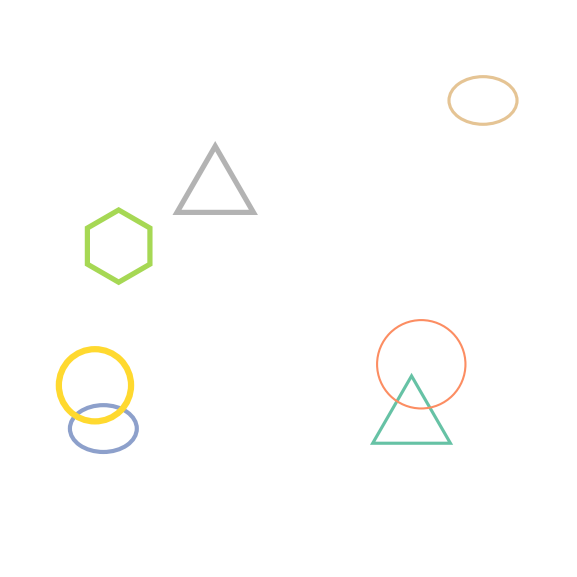[{"shape": "triangle", "thickness": 1.5, "radius": 0.39, "center": [0.713, 0.27]}, {"shape": "circle", "thickness": 1, "radius": 0.38, "center": [0.729, 0.368]}, {"shape": "oval", "thickness": 2, "radius": 0.29, "center": [0.179, 0.257]}, {"shape": "hexagon", "thickness": 2.5, "radius": 0.31, "center": [0.205, 0.573]}, {"shape": "circle", "thickness": 3, "radius": 0.31, "center": [0.164, 0.332]}, {"shape": "oval", "thickness": 1.5, "radius": 0.29, "center": [0.836, 0.825]}, {"shape": "triangle", "thickness": 2.5, "radius": 0.38, "center": [0.373, 0.67]}]